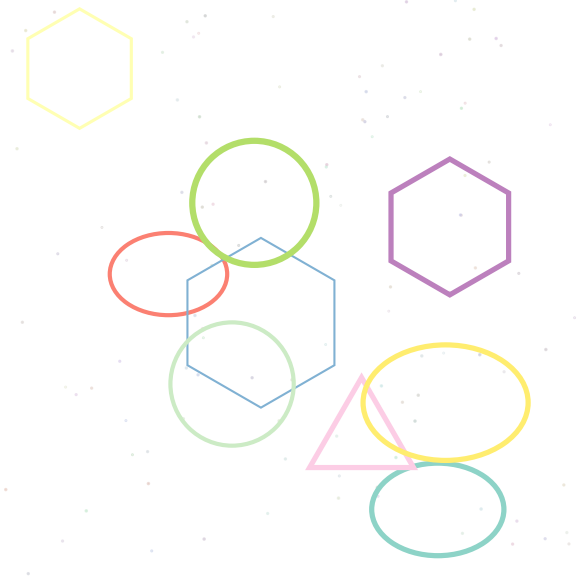[{"shape": "oval", "thickness": 2.5, "radius": 0.57, "center": [0.758, 0.117]}, {"shape": "hexagon", "thickness": 1.5, "radius": 0.52, "center": [0.138, 0.88]}, {"shape": "oval", "thickness": 2, "radius": 0.51, "center": [0.292, 0.525]}, {"shape": "hexagon", "thickness": 1, "radius": 0.73, "center": [0.452, 0.44]}, {"shape": "circle", "thickness": 3, "radius": 0.54, "center": [0.44, 0.648]}, {"shape": "triangle", "thickness": 2.5, "radius": 0.52, "center": [0.626, 0.241]}, {"shape": "hexagon", "thickness": 2.5, "radius": 0.59, "center": [0.779, 0.606]}, {"shape": "circle", "thickness": 2, "radius": 0.53, "center": [0.402, 0.334]}, {"shape": "oval", "thickness": 2.5, "radius": 0.71, "center": [0.772, 0.302]}]